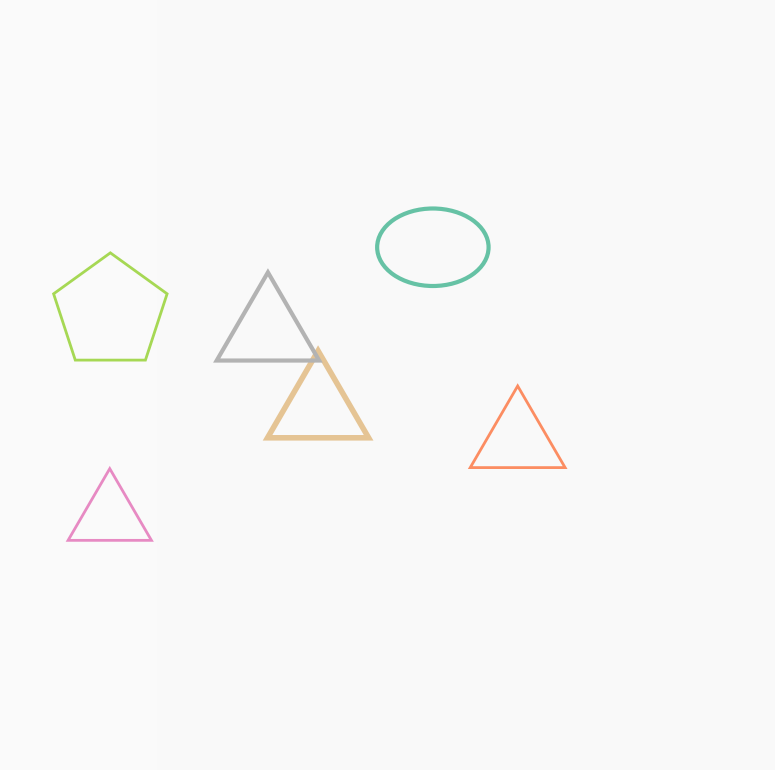[{"shape": "oval", "thickness": 1.5, "radius": 0.36, "center": [0.559, 0.679]}, {"shape": "triangle", "thickness": 1, "radius": 0.35, "center": [0.668, 0.428]}, {"shape": "triangle", "thickness": 1, "radius": 0.31, "center": [0.142, 0.329]}, {"shape": "pentagon", "thickness": 1, "radius": 0.39, "center": [0.142, 0.595]}, {"shape": "triangle", "thickness": 2, "radius": 0.38, "center": [0.41, 0.469]}, {"shape": "triangle", "thickness": 1.5, "radius": 0.38, "center": [0.346, 0.57]}]